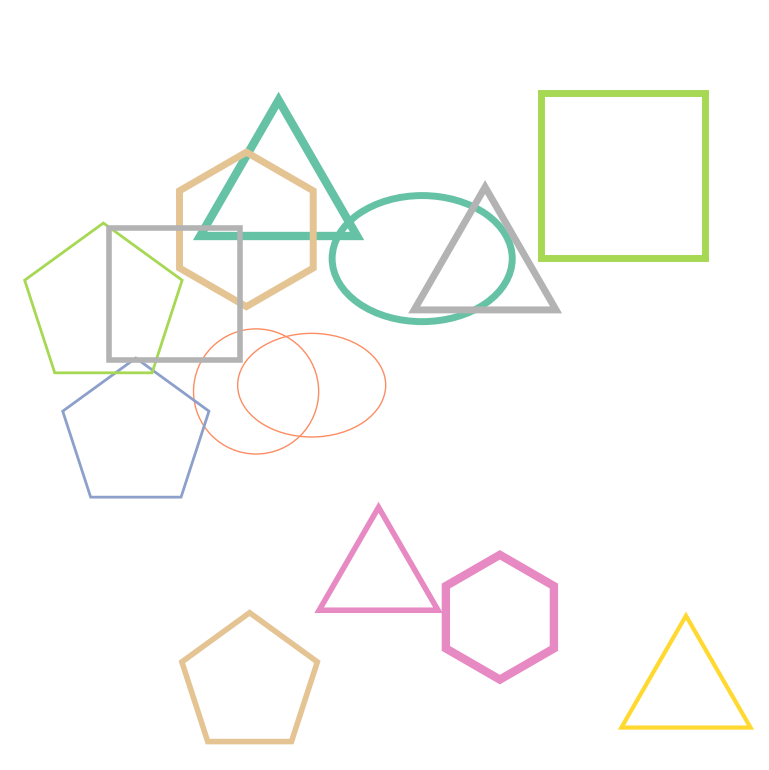[{"shape": "triangle", "thickness": 3, "radius": 0.59, "center": [0.362, 0.752]}, {"shape": "oval", "thickness": 2.5, "radius": 0.58, "center": [0.548, 0.664]}, {"shape": "circle", "thickness": 0.5, "radius": 0.41, "center": [0.333, 0.492]}, {"shape": "oval", "thickness": 0.5, "radius": 0.48, "center": [0.405, 0.5]}, {"shape": "pentagon", "thickness": 1, "radius": 0.5, "center": [0.176, 0.435]}, {"shape": "triangle", "thickness": 2, "radius": 0.45, "center": [0.492, 0.252]}, {"shape": "hexagon", "thickness": 3, "radius": 0.41, "center": [0.649, 0.198]}, {"shape": "square", "thickness": 2.5, "radius": 0.53, "center": [0.809, 0.772]}, {"shape": "pentagon", "thickness": 1, "radius": 0.54, "center": [0.134, 0.603]}, {"shape": "triangle", "thickness": 1.5, "radius": 0.48, "center": [0.891, 0.104]}, {"shape": "hexagon", "thickness": 2.5, "radius": 0.5, "center": [0.32, 0.702]}, {"shape": "pentagon", "thickness": 2, "radius": 0.46, "center": [0.324, 0.112]}, {"shape": "triangle", "thickness": 2.5, "radius": 0.53, "center": [0.63, 0.651]}, {"shape": "square", "thickness": 2, "radius": 0.43, "center": [0.227, 0.618]}]